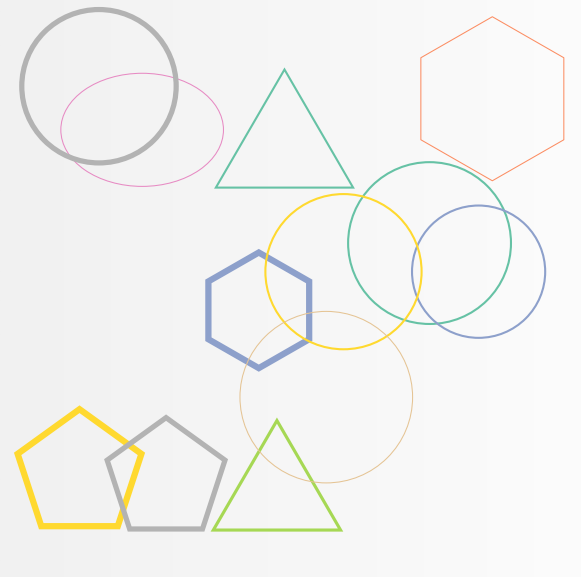[{"shape": "circle", "thickness": 1, "radius": 0.7, "center": [0.739, 0.578]}, {"shape": "triangle", "thickness": 1, "radius": 0.68, "center": [0.489, 0.742]}, {"shape": "hexagon", "thickness": 0.5, "radius": 0.71, "center": [0.847, 0.828]}, {"shape": "hexagon", "thickness": 3, "radius": 0.5, "center": [0.445, 0.462]}, {"shape": "circle", "thickness": 1, "radius": 0.57, "center": [0.823, 0.529]}, {"shape": "oval", "thickness": 0.5, "radius": 0.7, "center": [0.245, 0.774]}, {"shape": "triangle", "thickness": 1.5, "radius": 0.63, "center": [0.476, 0.144]}, {"shape": "circle", "thickness": 1, "radius": 0.67, "center": [0.591, 0.529]}, {"shape": "pentagon", "thickness": 3, "radius": 0.56, "center": [0.137, 0.179]}, {"shape": "circle", "thickness": 0.5, "radius": 0.74, "center": [0.561, 0.311]}, {"shape": "circle", "thickness": 2.5, "radius": 0.66, "center": [0.17, 0.85]}, {"shape": "pentagon", "thickness": 2.5, "radius": 0.53, "center": [0.286, 0.169]}]